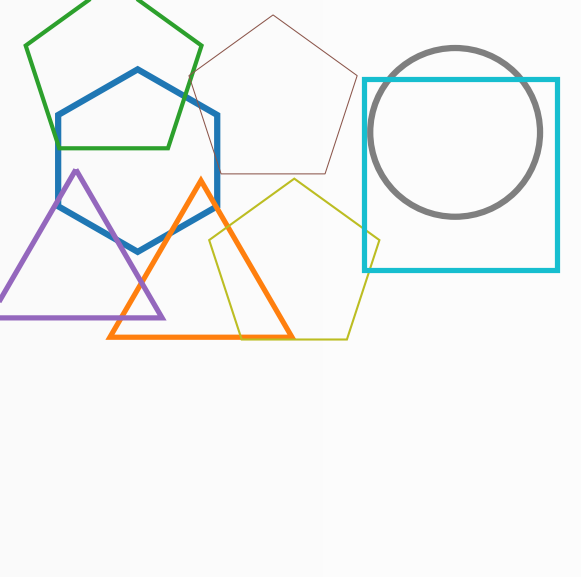[{"shape": "hexagon", "thickness": 3, "radius": 0.79, "center": [0.237, 0.721]}, {"shape": "triangle", "thickness": 2.5, "radius": 0.9, "center": [0.346, 0.506]}, {"shape": "pentagon", "thickness": 2, "radius": 0.8, "center": [0.195, 0.871]}, {"shape": "triangle", "thickness": 2.5, "radius": 0.86, "center": [0.131, 0.534]}, {"shape": "pentagon", "thickness": 0.5, "radius": 0.76, "center": [0.47, 0.821]}, {"shape": "circle", "thickness": 3, "radius": 0.73, "center": [0.783, 0.77]}, {"shape": "pentagon", "thickness": 1, "radius": 0.77, "center": [0.506, 0.536]}, {"shape": "square", "thickness": 2.5, "radius": 0.83, "center": [0.793, 0.697]}]